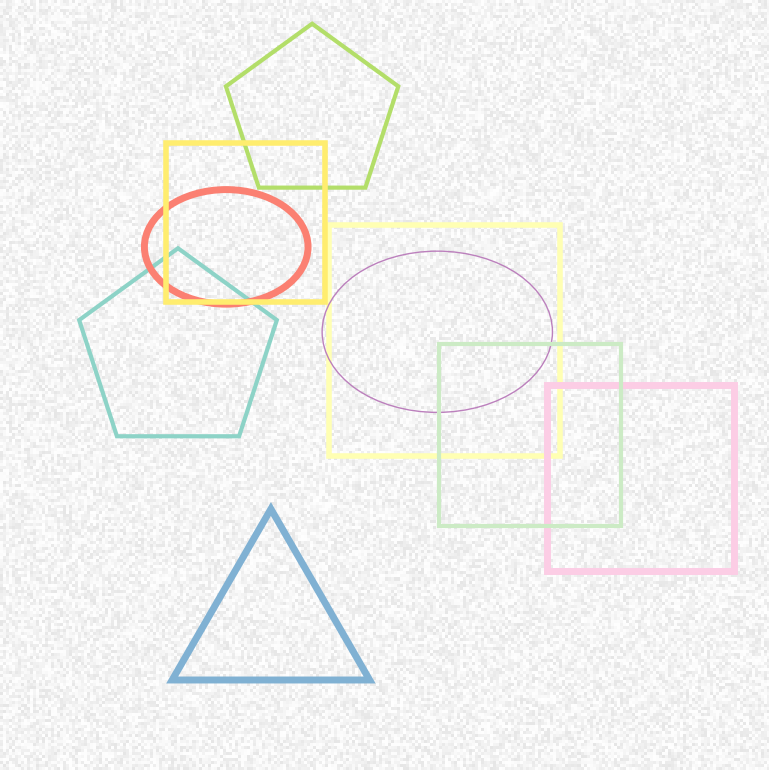[{"shape": "pentagon", "thickness": 1.5, "radius": 0.67, "center": [0.231, 0.543]}, {"shape": "square", "thickness": 2, "radius": 0.75, "center": [0.577, 0.557]}, {"shape": "oval", "thickness": 2.5, "radius": 0.53, "center": [0.294, 0.679]}, {"shape": "triangle", "thickness": 2.5, "radius": 0.74, "center": [0.352, 0.191]}, {"shape": "pentagon", "thickness": 1.5, "radius": 0.59, "center": [0.405, 0.852]}, {"shape": "square", "thickness": 2.5, "radius": 0.61, "center": [0.832, 0.379]}, {"shape": "oval", "thickness": 0.5, "radius": 0.75, "center": [0.568, 0.569]}, {"shape": "square", "thickness": 1.5, "radius": 0.59, "center": [0.688, 0.435]}, {"shape": "square", "thickness": 2, "radius": 0.52, "center": [0.319, 0.711]}]